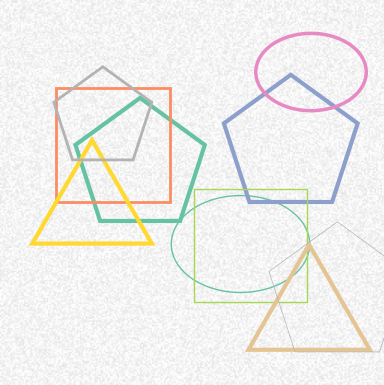[{"shape": "pentagon", "thickness": 3, "radius": 0.88, "center": [0.364, 0.569]}, {"shape": "oval", "thickness": 1, "radius": 0.9, "center": [0.625, 0.366]}, {"shape": "square", "thickness": 2, "radius": 0.74, "center": [0.294, 0.623]}, {"shape": "pentagon", "thickness": 3, "radius": 0.91, "center": [0.755, 0.623]}, {"shape": "oval", "thickness": 2.5, "radius": 0.72, "center": [0.808, 0.813]}, {"shape": "square", "thickness": 1, "radius": 0.74, "center": [0.651, 0.362]}, {"shape": "triangle", "thickness": 3, "radius": 0.9, "center": [0.239, 0.457]}, {"shape": "triangle", "thickness": 3, "radius": 0.91, "center": [0.803, 0.183]}, {"shape": "pentagon", "thickness": 2, "radius": 0.67, "center": [0.267, 0.693]}, {"shape": "pentagon", "thickness": 0.5, "radius": 0.93, "center": [0.876, 0.237]}]